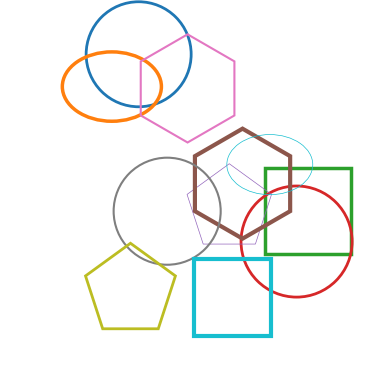[{"shape": "circle", "thickness": 2, "radius": 0.68, "center": [0.36, 0.859]}, {"shape": "oval", "thickness": 2.5, "radius": 0.64, "center": [0.291, 0.775]}, {"shape": "square", "thickness": 2.5, "radius": 0.56, "center": [0.8, 0.452]}, {"shape": "circle", "thickness": 2, "radius": 0.72, "center": [0.77, 0.373]}, {"shape": "pentagon", "thickness": 0.5, "radius": 0.58, "center": [0.596, 0.459]}, {"shape": "hexagon", "thickness": 3, "radius": 0.71, "center": [0.63, 0.523]}, {"shape": "hexagon", "thickness": 1.5, "radius": 0.7, "center": [0.487, 0.77]}, {"shape": "circle", "thickness": 1.5, "radius": 0.7, "center": [0.434, 0.451]}, {"shape": "pentagon", "thickness": 2, "radius": 0.61, "center": [0.339, 0.245]}, {"shape": "oval", "thickness": 0.5, "radius": 0.56, "center": [0.701, 0.572]}, {"shape": "square", "thickness": 3, "radius": 0.5, "center": [0.603, 0.228]}]